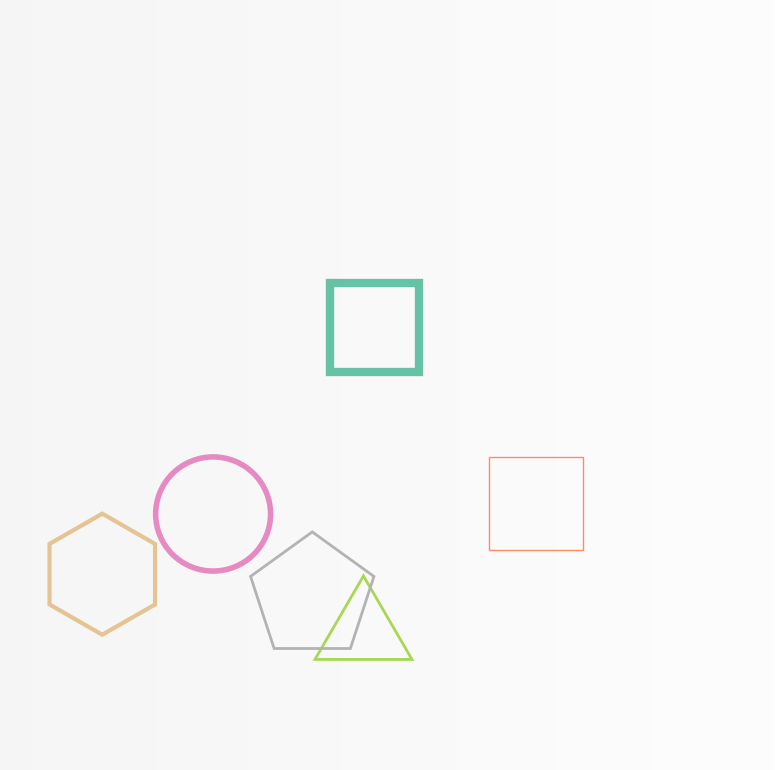[{"shape": "square", "thickness": 3, "radius": 0.29, "center": [0.483, 0.575]}, {"shape": "square", "thickness": 0.5, "radius": 0.3, "center": [0.692, 0.347]}, {"shape": "circle", "thickness": 2, "radius": 0.37, "center": [0.275, 0.332]}, {"shape": "triangle", "thickness": 1, "radius": 0.36, "center": [0.469, 0.18]}, {"shape": "hexagon", "thickness": 1.5, "radius": 0.39, "center": [0.132, 0.254]}, {"shape": "pentagon", "thickness": 1, "radius": 0.42, "center": [0.403, 0.226]}]